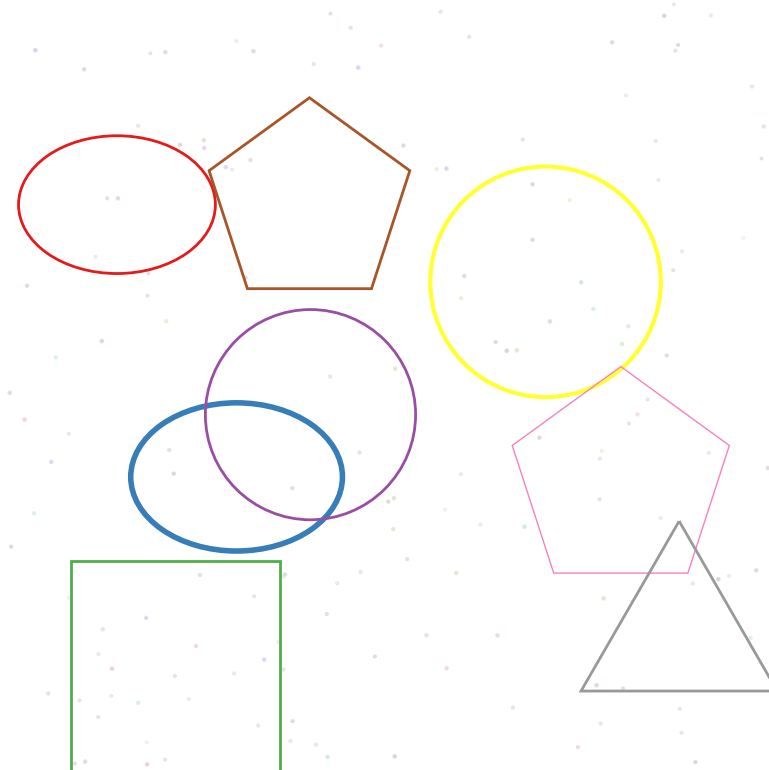[{"shape": "oval", "thickness": 1, "radius": 0.64, "center": [0.152, 0.734]}, {"shape": "oval", "thickness": 2, "radius": 0.69, "center": [0.307, 0.381]}, {"shape": "square", "thickness": 1, "radius": 0.68, "center": [0.228, 0.135]}, {"shape": "circle", "thickness": 1, "radius": 0.68, "center": [0.403, 0.461]}, {"shape": "circle", "thickness": 1.5, "radius": 0.75, "center": [0.709, 0.634]}, {"shape": "pentagon", "thickness": 1, "radius": 0.69, "center": [0.402, 0.736]}, {"shape": "pentagon", "thickness": 0.5, "radius": 0.74, "center": [0.806, 0.376]}, {"shape": "triangle", "thickness": 1, "radius": 0.74, "center": [0.882, 0.176]}]